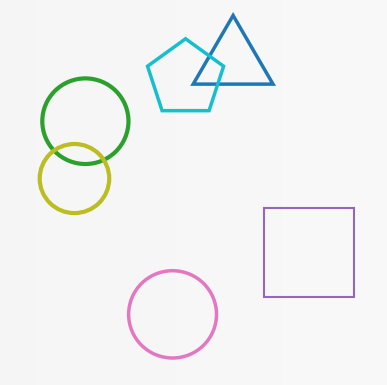[{"shape": "triangle", "thickness": 2.5, "radius": 0.59, "center": [0.602, 0.841]}, {"shape": "circle", "thickness": 3, "radius": 0.56, "center": [0.22, 0.685]}, {"shape": "square", "thickness": 1.5, "radius": 0.58, "center": [0.798, 0.344]}, {"shape": "circle", "thickness": 2.5, "radius": 0.57, "center": [0.445, 0.183]}, {"shape": "circle", "thickness": 3, "radius": 0.45, "center": [0.192, 0.536]}, {"shape": "pentagon", "thickness": 2.5, "radius": 0.52, "center": [0.479, 0.796]}]